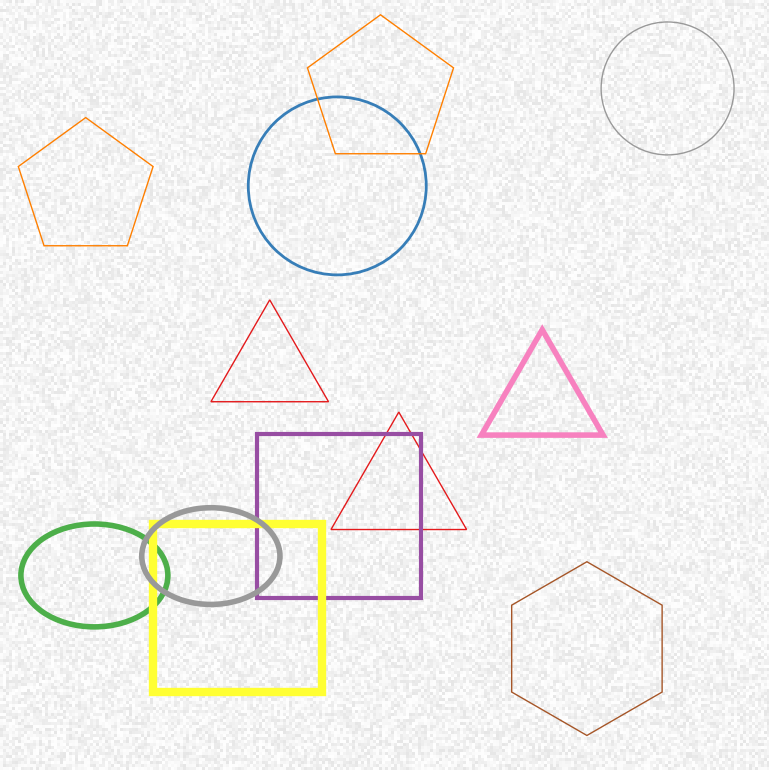[{"shape": "triangle", "thickness": 0.5, "radius": 0.44, "center": [0.35, 0.522]}, {"shape": "triangle", "thickness": 0.5, "radius": 0.51, "center": [0.518, 0.363]}, {"shape": "circle", "thickness": 1, "radius": 0.58, "center": [0.438, 0.759]}, {"shape": "oval", "thickness": 2, "radius": 0.48, "center": [0.123, 0.253]}, {"shape": "square", "thickness": 1.5, "radius": 0.53, "center": [0.441, 0.33]}, {"shape": "pentagon", "thickness": 0.5, "radius": 0.5, "center": [0.494, 0.881]}, {"shape": "pentagon", "thickness": 0.5, "radius": 0.46, "center": [0.111, 0.755]}, {"shape": "square", "thickness": 3, "radius": 0.55, "center": [0.309, 0.211]}, {"shape": "hexagon", "thickness": 0.5, "radius": 0.56, "center": [0.762, 0.158]}, {"shape": "triangle", "thickness": 2, "radius": 0.46, "center": [0.704, 0.481]}, {"shape": "circle", "thickness": 0.5, "radius": 0.43, "center": [0.867, 0.885]}, {"shape": "oval", "thickness": 2, "radius": 0.45, "center": [0.274, 0.278]}]